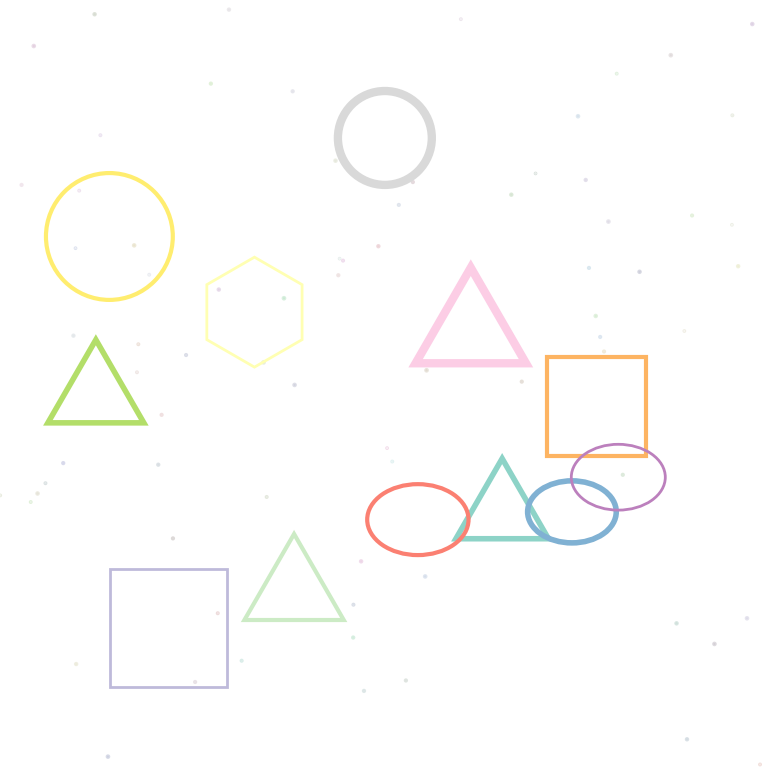[{"shape": "triangle", "thickness": 2, "radius": 0.35, "center": [0.652, 0.335]}, {"shape": "hexagon", "thickness": 1, "radius": 0.36, "center": [0.33, 0.595]}, {"shape": "square", "thickness": 1, "radius": 0.38, "center": [0.219, 0.185]}, {"shape": "oval", "thickness": 1.5, "radius": 0.33, "center": [0.543, 0.325]}, {"shape": "oval", "thickness": 2, "radius": 0.29, "center": [0.743, 0.335]}, {"shape": "square", "thickness": 1.5, "radius": 0.32, "center": [0.775, 0.472]}, {"shape": "triangle", "thickness": 2, "radius": 0.36, "center": [0.124, 0.487]}, {"shape": "triangle", "thickness": 3, "radius": 0.41, "center": [0.611, 0.57]}, {"shape": "circle", "thickness": 3, "radius": 0.3, "center": [0.5, 0.821]}, {"shape": "oval", "thickness": 1, "radius": 0.31, "center": [0.803, 0.38]}, {"shape": "triangle", "thickness": 1.5, "radius": 0.37, "center": [0.382, 0.232]}, {"shape": "circle", "thickness": 1.5, "radius": 0.41, "center": [0.142, 0.693]}]